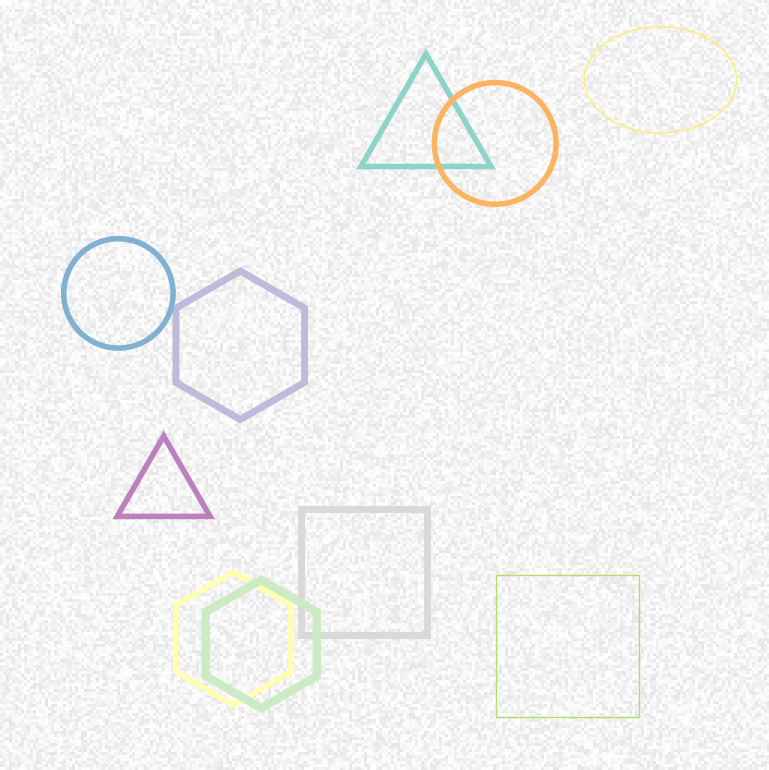[{"shape": "triangle", "thickness": 2, "radius": 0.49, "center": [0.553, 0.833]}, {"shape": "hexagon", "thickness": 2, "radius": 0.43, "center": [0.303, 0.171]}, {"shape": "hexagon", "thickness": 2.5, "radius": 0.48, "center": [0.312, 0.552]}, {"shape": "circle", "thickness": 2, "radius": 0.36, "center": [0.154, 0.619]}, {"shape": "circle", "thickness": 2, "radius": 0.4, "center": [0.643, 0.814]}, {"shape": "square", "thickness": 0.5, "radius": 0.46, "center": [0.737, 0.161]}, {"shape": "square", "thickness": 2.5, "radius": 0.41, "center": [0.472, 0.257]}, {"shape": "triangle", "thickness": 2, "radius": 0.35, "center": [0.213, 0.364]}, {"shape": "hexagon", "thickness": 3, "radius": 0.42, "center": [0.339, 0.164]}, {"shape": "oval", "thickness": 0.5, "radius": 0.49, "center": [0.858, 0.896]}]